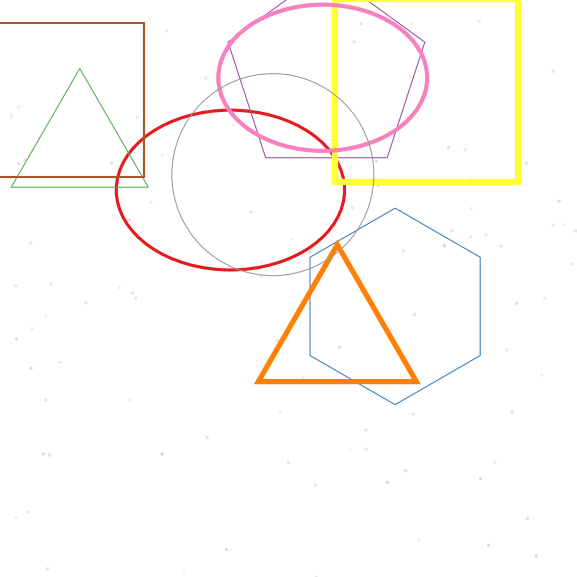[{"shape": "oval", "thickness": 1.5, "radius": 0.99, "center": [0.399, 0.67]}, {"shape": "hexagon", "thickness": 0.5, "radius": 0.85, "center": [0.684, 0.469]}, {"shape": "triangle", "thickness": 0.5, "radius": 0.69, "center": [0.138, 0.743]}, {"shape": "pentagon", "thickness": 0.5, "radius": 0.9, "center": [0.565, 0.871]}, {"shape": "triangle", "thickness": 2.5, "radius": 0.79, "center": [0.584, 0.417]}, {"shape": "square", "thickness": 3, "radius": 0.79, "center": [0.739, 0.842]}, {"shape": "square", "thickness": 1, "radius": 0.67, "center": [0.115, 0.826]}, {"shape": "oval", "thickness": 2, "radius": 0.9, "center": [0.559, 0.864]}, {"shape": "circle", "thickness": 0.5, "radius": 0.87, "center": [0.472, 0.697]}]